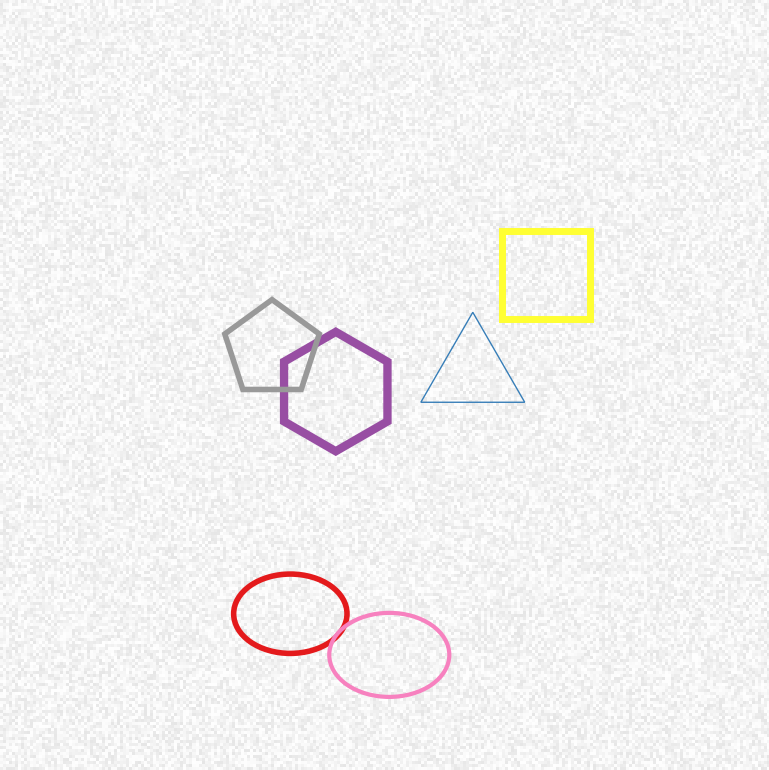[{"shape": "oval", "thickness": 2, "radius": 0.37, "center": [0.377, 0.203]}, {"shape": "triangle", "thickness": 0.5, "radius": 0.39, "center": [0.614, 0.517]}, {"shape": "hexagon", "thickness": 3, "radius": 0.39, "center": [0.436, 0.491]}, {"shape": "square", "thickness": 2.5, "radius": 0.29, "center": [0.709, 0.643]}, {"shape": "oval", "thickness": 1.5, "radius": 0.39, "center": [0.506, 0.149]}, {"shape": "pentagon", "thickness": 2, "radius": 0.32, "center": [0.353, 0.546]}]